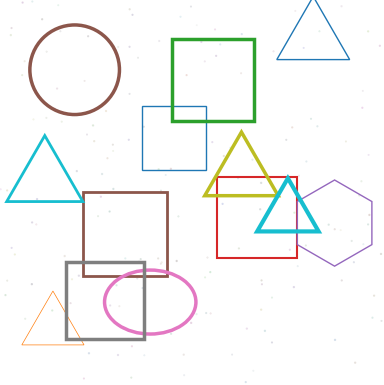[{"shape": "triangle", "thickness": 1, "radius": 0.55, "center": [0.814, 0.9]}, {"shape": "square", "thickness": 1, "radius": 0.42, "center": [0.453, 0.643]}, {"shape": "triangle", "thickness": 0.5, "radius": 0.47, "center": [0.137, 0.151]}, {"shape": "square", "thickness": 2.5, "radius": 0.53, "center": [0.553, 0.791]}, {"shape": "square", "thickness": 1.5, "radius": 0.52, "center": [0.666, 0.435]}, {"shape": "hexagon", "thickness": 1, "radius": 0.56, "center": [0.869, 0.421]}, {"shape": "square", "thickness": 2, "radius": 0.54, "center": [0.325, 0.392]}, {"shape": "circle", "thickness": 2.5, "radius": 0.58, "center": [0.194, 0.819]}, {"shape": "oval", "thickness": 2.5, "radius": 0.59, "center": [0.39, 0.215]}, {"shape": "square", "thickness": 2.5, "radius": 0.5, "center": [0.273, 0.22]}, {"shape": "triangle", "thickness": 2.5, "radius": 0.55, "center": [0.627, 0.547]}, {"shape": "triangle", "thickness": 2, "radius": 0.57, "center": [0.116, 0.534]}, {"shape": "triangle", "thickness": 3, "radius": 0.46, "center": [0.748, 0.445]}]